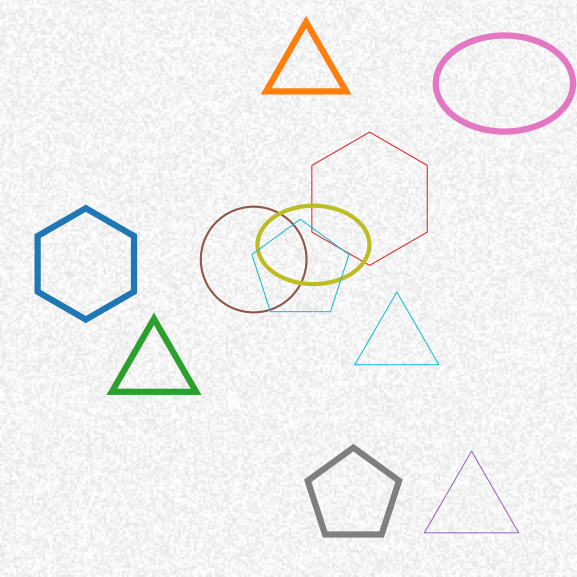[{"shape": "hexagon", "thickness": 3, "radius": 0.48, "center": [0.149, 0.542]}, {"shape": "triangle", "thickness": 3, "radius": 0.4, "center": [0.53, 0.881]}, {"shape": "triangle", "thickness": 3, "radius": 0.42, "center": [0.267, 0.363]}, {"shape": "hexagon", "thickness": 0.5, "radius": 0.58, "center": [0.64, 0.655]}, {"shape": "triangle", "thickness": 0.5, "radius": 0.47, "center": [0.816, 0.124]}, {"shape": "circle", "thickness": 1, "radius": 0.46, "center": [0.439, 0.55]}, {"shape": "oval", "thickness": 3, "radius": 0.59, "center": [0.873, 0.855]}, {"shape": "pentagon", "thickness": 3, "radius": 0.42, "center": [0.612, 0.141]}, {"shape": "oval", "thickness": 2, "radius": 0.48, "center": [0.543, 0.575]}, {"shape": "pentagon", "thickness": 0.5, "radius": 0.44, "center": [0.52, 0.531]}, {"shape": "triangle", "thickness": 0.5, "radius": 0.42, "center": [0.687, 0.41]}]